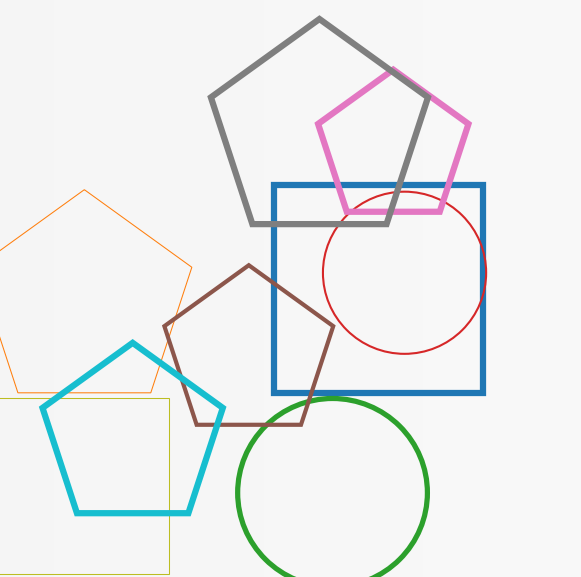[{"shape": "square", "thickness": 3, "radius": 0.9, "center": [0.651, 0.499]}, {"shape": "pentagon", "thickness": 0.5, "radius": 0.97, "center": [0.145, 0.476]}, {"shape": "circle", "thickness": 2.5, "radius": 0.82, "center": [0.572, 0.146]}, {"shape": "circle", "thickness": 1, "radius": 0.7, "center": [0.696, 0.527]}, {"shape": "pentagon", "thickness": 2, "radius": 0.76, "center": [0.428, 0.387]}, {"shape": "pentagon", "thickness": 3, "radius": 0.68, "center": [0.677, 0.743]}, {"shape": "pentagon", "thickness": 3, "radius": 0.98, "center": [0.55, 0.77]}, {"shape": "square", "thickness": 0.5, "radius": 0.76, "center": [0.139, 0.157]}, {"shape": "pentagon", "thickness": 3, "radius": 0.82, "center": [0.228, 0.242]}]